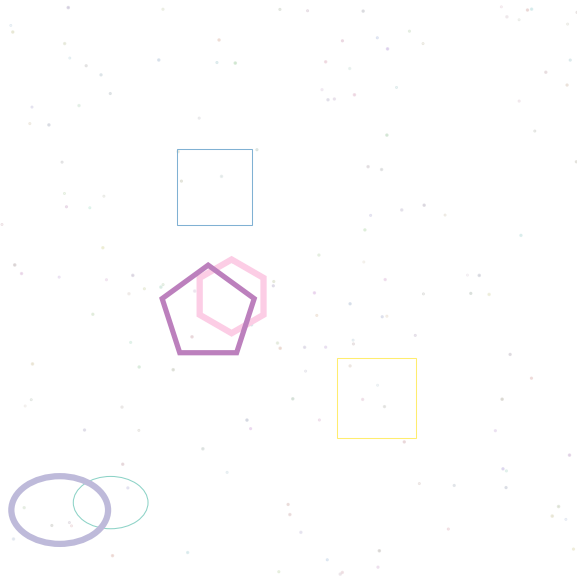[{"shape": "oval", "thickness": 0.5, "radius": 0.32, "center": [0.192, 0.129]}, {"shape": "oval", "thickness": 3, "radius": 0.42, "center": [0.103, 0.116]}, {"shape": "square", "thickness": 0.5, "radius": 0.33, "center": [0.371, 0.676]}, {"shape": "hexagon", "thickness": 3, "radius": 0.32, "center": [0.401, 0.486]}, {"shape": "pentagon", "thickness": 2.5, "radius": 0.42, "center": [0.36, 0.456]}, {"shape": "square", "thickness": 0.5, "radius": 0.34, "center": [0.651, 0.31]}]